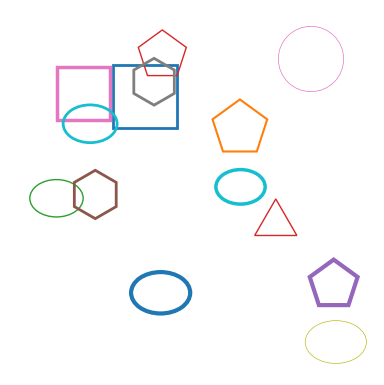[{"shape": "square", "thickness": 2, "radius": 0.41, "center": [0.377, 0.749]}, {"shape": "oval", "thickness": 3, "radius": 0.38, "center": [0.417, 0.239]}, {"shape": "pentagon", "thickness": 1.5, "radius": 0.37, "center": [0.623, 0.667]}, {"shape": "oval", "thickness": 1, "radius": 0.35, "center": [0.147, 0.485]}, {"shape": "triangle", "thickness": 1, "radius": 0.32, "center": [0.716, 0.42]}, {"shape": "pentagon", "thickness": 1, "radius": 0.33, "center": [0.422, 0.857]}, {"shape": "pentagon", "thickness": 3, "radius": 0.33, "center": [0.867, 0.26]}, {"shape": "hexagon", "thickness": 2, "radius": 0.31, "center": [0.247, 0.495]}, {"shape": "square", "thickness": 2.5, "radius": 0.35, "center": [0.217, 0.757]}, {"shape": "circle", "thickness": 0.5, "radius": 0.42, "center": [0.808, 0.847]}, {"shape": "hexagon", "thickness": 2, "radius": 0.3, "center": [0.4, 0.788]}, {"shape": "oval", "thickness": 0.5, "radius": 0.4, "center": [0.872, 0.112]}, {"shape": "oval", "thickness": 2, "radius": 0.35, "center": [0.234, 0.679]}, {"shape": "oval", "thickness": 2.5, "radius": 0.32, "center": [0.625, 0.515]}]